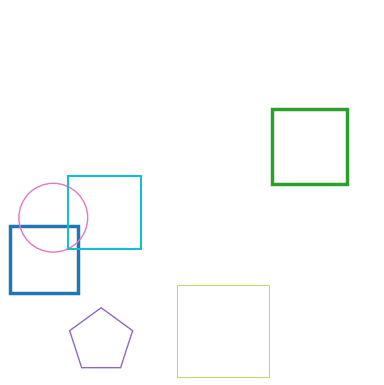[{"shape": "square", "thickness": 2.5, "radius": 0.44, "center": [0.115, 0.326]}, {"shape": "square", "thickness": 2.5, "radius": 0.49, "center": [0.804, 0.619]}, {"shape": "pentagon", "thickness": 1, "radius": 0.43, "center": [0.263, 0.115]}, {"shape": "circle", "thickness": 1, "radius": 0.45, "center": [0.138, 0.435]}, {"shape": "square", "thickness": 0.5, "radius": 0.6, "center": [0.579, 0.14]}, {"shape": "square", "thickness": 1.5, "radius": 0.48, "center": [0.271, 0.448]}]